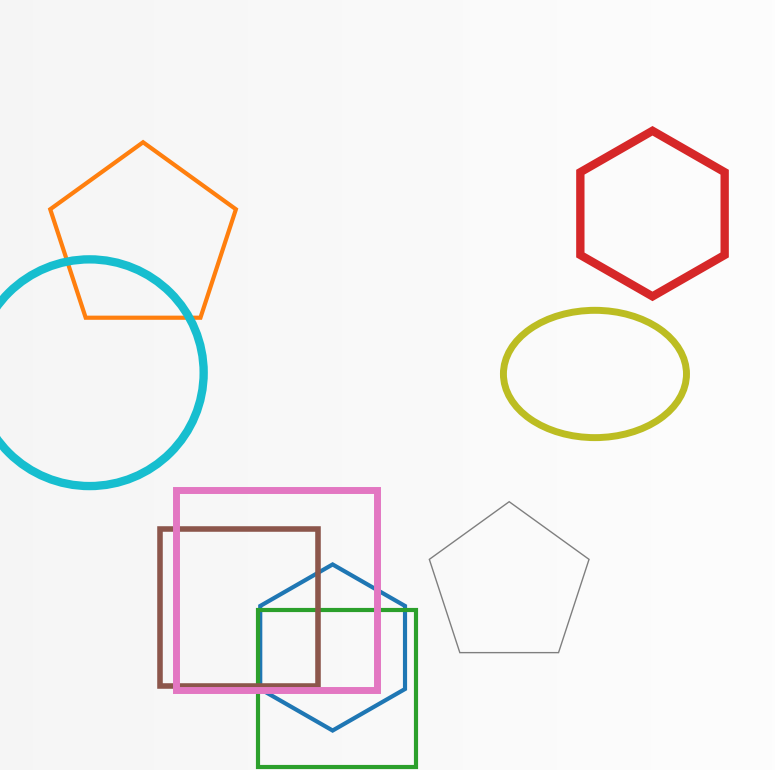[{"shape": "hexagon", "thickness": 1.5, "radius": 0.54, "center": [0.429, 0.159]}, {"shape": "pentagon", "thickness": 1.5, "radius": 0.63, "center": [0.185, 0.689]}, {"shape": "square", "thickness": 1.5, "radius": 0.51, "center": [0.435, 0.106]}, {"shape": "hexagon", "thickness": 3, "radius": 0.54, "center": [0.842, 0.723]}, {"shape": "square", "thickness": 2, "radius": 0.51, "center": [0.309, 0.211]}, {"shape": "square", "thickness": 2.5, "radius": 0.65, "center": [0.356, 0.234]}, {"shape": "pentagon", "thickness": 0.5, "radius": 0.54, "center": [0.657, 0.24]}, {"shape": "oval", "thickness": 2.5, "radius": 0.59, "center": [0.768, 0.514]}, {"shape": "circle", "thickness": 3, "radius": 0.74, "center": [0.116, 0.516]}]